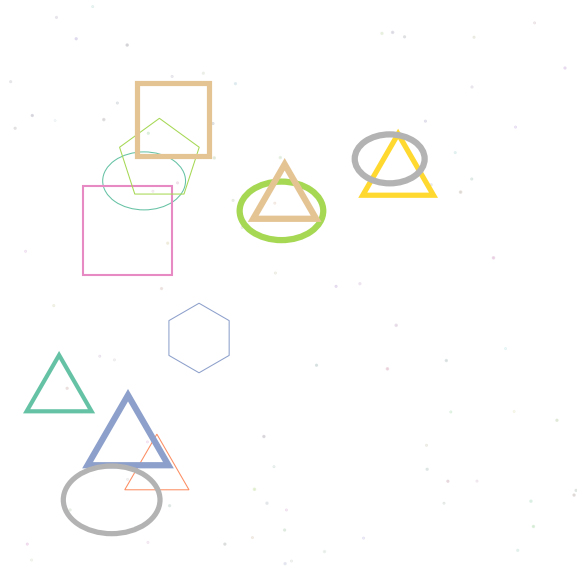[{"shape": "triangle", "thickness": 2, "radius": 0.32, "center": [0.102, 0.319]}, {"shape": "oval", "thickness": 0.5, "radius": 0.36, "center": [0.25, 0.686]}, {"shape": "triangle", "thickness": 0.5, "radius": 0.32, "center": [0.272, 0.183]}, {"shape": "triangle", "thickness": 3, "radius": 0.4, "center": [0.222, 0.234]}, {"shape": "hexagon", "thickness": 0.5, "radius": 0.3, "center": [0.345, 0.414]}, {"shape": "square", "thickness": 1, "radius": 0.38, "center": [0.221, 0.6]}, {"shape": "pentagon", "thickness": 0.5, "radius": 0.36, "center": [0.276, 0.722]}, {"shape": "oval", "thickness": 3, "radius": 0.36, "center": [0.487, 0.634]}, {"shape": "triangle", "thickness": 2.5, "radius": 0.35, "center": [0.689, 0.696]}, {"shape": "square", "thickness": 2.5, "radius": 0.31, "center": [0.299, 0.792]}, {"shape": "triangle", "thickness": 3, "radius": 0.31, "center": [0.493, 0.652]}, {"shape": "oval", "thickness": 2.5, "radius": 0.42, "center": [0.193, 0.134]}, {"shape": "oval", "thickness": 3, "radius": 0.3, "center": [0.675, 0.724]}]